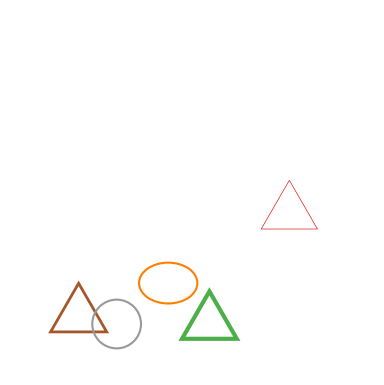[{"shape": "triangle", "thickness": 0.5, "radius": 0.42, "center": [0.752, 0.447]}, {"shape": "triangle", "thickness": 3, "radius": 0.41, "center": [0.544, 0.161]}, {"shape": "oval", "thickness": 1.5, "radius": 0.38, "center": [0.437, 0.265]}, {"shape": "triangle", "thickness": 2, "radius": 0.42, "center": [0.204, 0.18]}, {"shape": "circle", "thickness": 1.5, "radius": 0.32, "center": [0.303, 0.158]}]